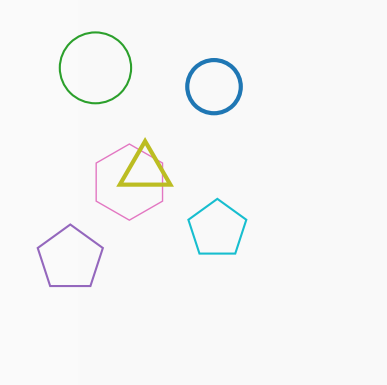[{"shape": "circle", "thickness": 3, "radius": 0.35, "center": [0.552, 0.775]}, {"shape": "circle", "thickness": 1.5, "radius": 0.46, "center": [0.246, 0.824]}, {"shape": "pentagon", "thickness": 1.5, "radius": 0.44, "center": [0.181, 0.329]}, {"shape": "hexagon", "thickness": 1, "radius": 0.49, "center": [0.334, 0.527]}, {"shape": "triangle", "thickness": 3, "radius": 0.38, "center": [0.374, 0.558]}, {"shape": "pentagon", "thickness": 1.5, "radius": 0.39, "center": [0.561, 0.405]}]